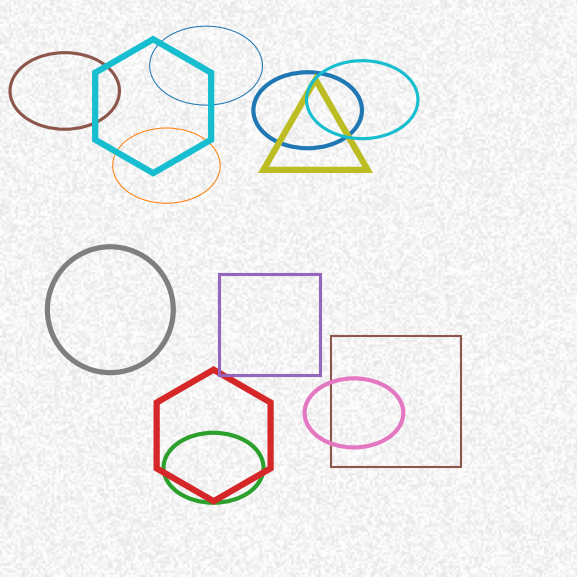[{"shape": "oval", "thickness": 0.5, "radius": 0.49, "center": [0.357, 0.885]}, {"shape": "oval", "thickness": 2, "radius": 0.47, "center": [0.533, 0.808]}, {"shape": "oval", "thickness": 0.5, "radius": 0.47, "center": [0.288, 0.712]}, {"shape": "oval", "thickness": 2, "radius": 0.43, "center": [0.37, 0.189]}, {"shape": "hexagon", "thickness": 3, "radius": 0.57, "center": [0.37, 0.245]}, {"shape": "square", "thickness": 1.5, "radius": 0.44, "center": [0.467, 0.438]}, {"shape": "square", "thickness": 1, "radius": 0.56, "center": [0.686, 0.304]}, {"shape": "oval", "thickness": 1.5, "radius": 0.47, "center": [0.112, 0.842]}, {"shape": "oval", "thickness": 2, "radius": 0.43, "center": [0.613, 0.284]}, {"shape": "circle", "thickness": 2.5, "radius": 0.55, "center": [0.191, 0.463]}, {"shape": "triangle", "thickness": 3, "radius": 0.52, "center": [0.546, 0.757]}, {"shape": "hexagon", "thickness": 3, "radius": 0.58, "center": [0.265, 0.815]}, {"shape": "oval", "thickness": 1.5, "radius": 0.48, "center": [0.627, 0.827]}]